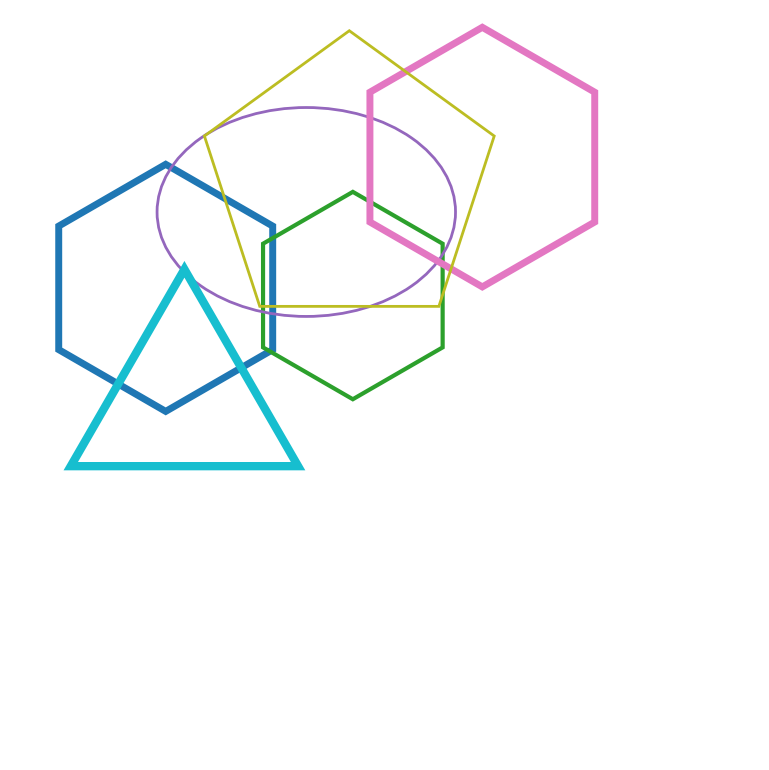[{"shape": "hexagon", "thickness": 2.5, "radius": 0.8, "center": [0.215, 0.626]}, {"shape": "hexagon", "thickness": 1.5, "radius": 0.67, "center": [0.458, 0.616]}, {"shape": "oval", "thickness": 1, "radius": 0.97, "center": [0.398, 0.725]}, {"shape": "hexagon", "thickness": 2.5, "radius": 0.84, "center": [0.626, 0.796]}, {"shape": "pentagon", "thickness": 1, "radius": 0.99, "center": [0.454, 0.762]}, {"shape": "triangle", "thickness": 3, "radius": 0.85, "center": [0.24, 0.48]}]